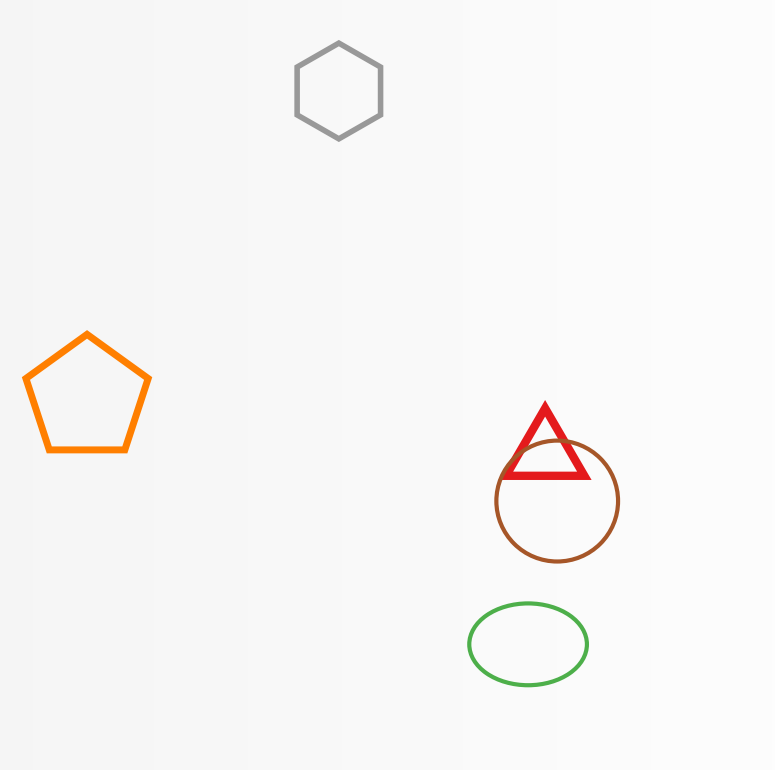[{"shape": "triangle", "thickness": 3, "radius": 0.29, "center": [0.703, 0.411]}, {"shape": "oval", "thickness": 1.5, "radius": 0.38, "center": [0.681, 0.163]}, {"shape": "pentagon", "thickness": 2.5, "radius": 0.41, "center": [0.112, 0.483]}, {"shape": "circle", "thickness": 1.5, "radius": 0.39, "center": [0.719, 0.349]}, {"shape": "hexagon", "thickness": 2, "radius": 0.31, "center": [0.437, 0.882]}]